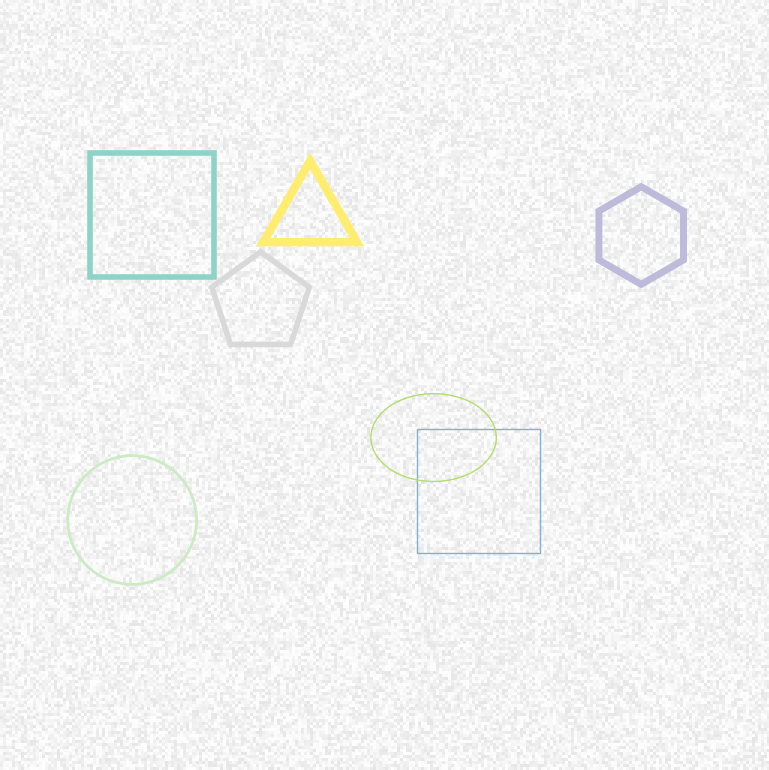[{"shape": "square", "thickness": 2, "radius": 0.4, "center": [0.197, 0.721]}, {"shape": "hexagon", "thickness": 2.5, "radius": 0.32, "center": [0.833, 0.694]}, {"shape": "square", "thickness": 0.5, "radius": 0.4, "center": [0.621, 0.363]}, {"shape": "oval", "thickness": 0.5, "radius": 0.41, "center": [0.563, 0.432]}, {"shape": "pentagon", "thickness": 2, "radius": 0.33, "center": [0.338, 0.606]}, {"shape": "circle", "thickness": 1, "radius": 0.42, "center": [0.172, 0.325]}, {"shape": "triangle", "thickness": 3, "radius": 0.35, "center": [0.403, 0.721]}]